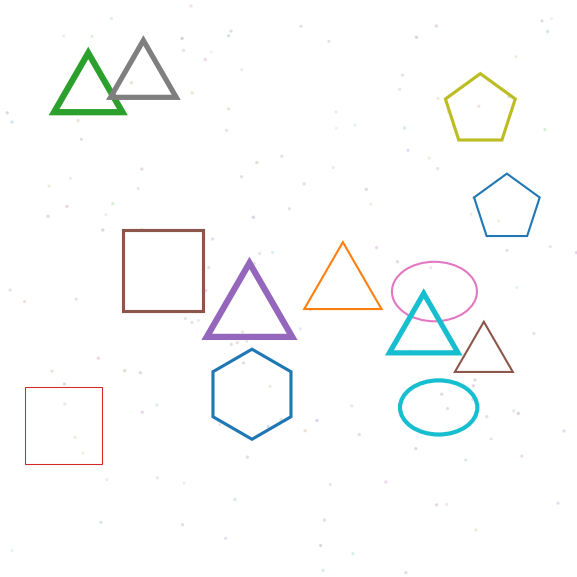[{"shape": "hexagon", "thickness": 1.5, "radius": 0.39, "center": [0.436, 0.316]}, {"shape": "pentagon", "thickness": 1, "radius": 0.3, "center": [0.878, 0.639]}, {"shape": "triangle", "thickness": 1, "radius": 0.39, "center": [0.594, 0.503]}, {"shape": "triangle", "thickness": 3, "radius": 0.34, "center": [0.153, 0.839]}, {"shape": "square", "thickness": 0.5, "radius": 0.33, "center": [0.11, 0.263]}, {"shape": "triangle", "thickness": 3, "radius": 0.43, "center": [0.432, 0.458]}, {"shape": "triangle", "thickness": 1, "radius": 0.29, "center": [0.838, 0.384]}, {"shape": "square", "thickness": 1.5, "radius": 0.35, "center": [0.282, 0.531]}, {"shape": "oval", "thickness": 1, "radius": 0.37, "center": [0.752, 0.494]}, {"shape": "triangle", "thickness": 2.5, "radius": 0.33, "center": [0.248, 0.863]}, {"shape": "pentagon", "thickness": 1.5, "radius": 0.32, "center": [0.832, 0.808]}, {"shape": "triangle", "thickness": 2.5, "radius": 0.34, "center": [0.734, 0.422]}, {"shape": "oval", "thickness": 2, "radius": 0.33, "center": [0.76, 0.294]}]